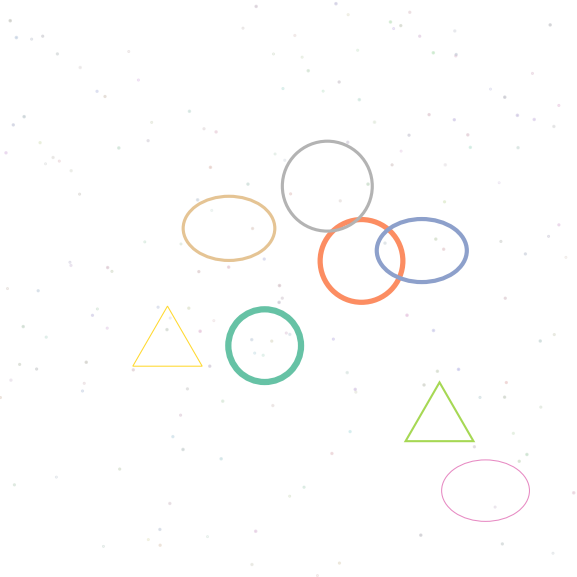[{"shape": "circle", "thickness": 3, "radius": 0.31, "center": [0.458, 0.401]}, {"shape": "circle", "thickness": 2.5, "radius": 0.36, "center": [0.626, 0.547]}, {"shape": "oval", "thickness": 2, "radius": 0.39, "center": [0.73, 0.565]}, {"shape": "oval", "thickness": 0.5, "radius": 0.38, "center": [0.841, 0.15]}, {"shape": "triangle", "thickness": 1, "radius": 0.34, "center": [0.761, 0.269]}, {"shape": "triangle", "thickness": 0.5, "radius": 0.35, "center": [0.29, 0.4]}, {"shape": "oval", "thickness": 1.5, "radius": 0.4, "center": [0.397, 0.604]}, {"shape": "circle", "thickness": 1.5, "radius": 0.39, "center": [0.567, 0.677]}]